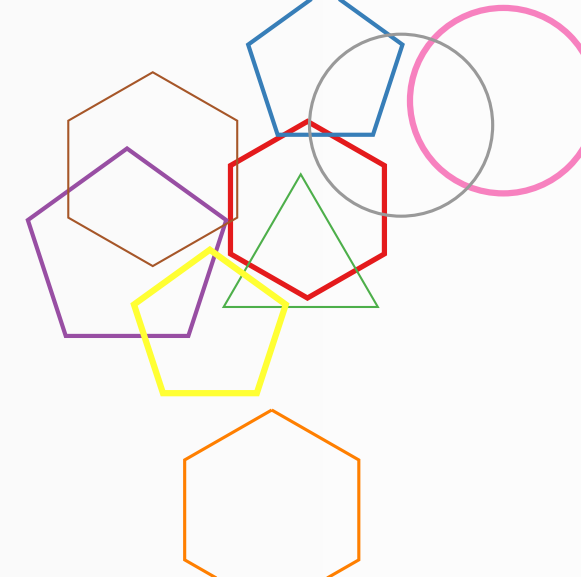[{"shape": "hexagon", "thickness": 2.5, "radius": 0.76, "center": [0.529, 0.636]}, {"shape": "pentagon", "thickness": 2, "radius": 0.7, "center": [0.56, 0.879]}, {"shape": "triangle", "thickness": 1, "radius": 0.77, "center": [0.517, 0.544]}, {"shape": "pentagon", "thickness": 2, "radius": 0.9, "center": [0.219, 0.563]}, {"shape": "hexagon", "thickness": 1.5, "radius": 0.86, "center": [0.468, 0.116]}, {"shape": "pentagon", "thickness": 3, "radius": 0.69, "center": [0.361, 0.429]}, {"shape": "hexagon", "thickness": 1, "radius": 0.84, "center": [0.263, 0.706]}, {"shape": "circle", "thickness": 3, "radius": 0.8, "center": [0.866, 0.825]}, {"shape": "circle", "thickness": 1.5, "radius": 0.79, "center": [0.69, 0.782]}]